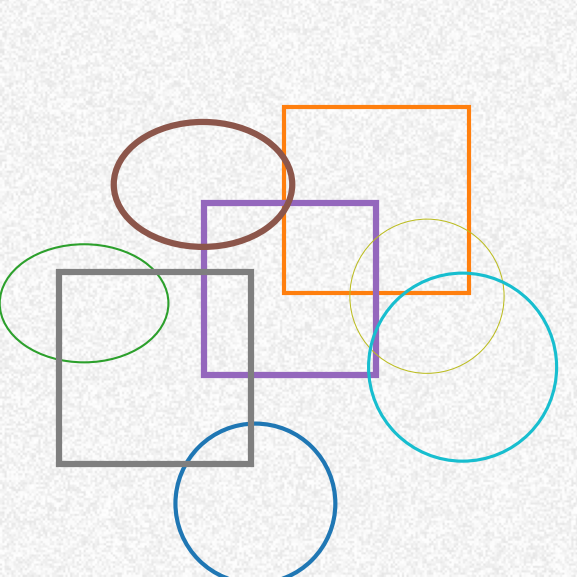[{"shape": "circle", "thickness": 2, "radius": 0.69, "center": [0.442, 0.127]}, {"shape": "square", "thickness": 2, "radius": 0.8, "center": [0.652, 0.652]}, {"shape": "oval", "thickness": 1, "radius": 0.73, "center": [0.146, 0.474]}, {"shape": "square", "thickness": 3, "radius": 0.74, "center": [0.502, 0.499]}, {"shape": "oval", "thickness": 3, "radius": 0.77, "center": [0.352, 0.68]}, {"shape": "square", "thickness": 3, "radius": 0.83, "center": [0.269, 0.363]}, {"shape": "circle", "thickness": 0.5, "radius": 0.67, "center": [0.739, 0.486]}, {"shape": "circle", "thickness": 1.5, "radius": 0.81, "center": [0.801, 0.363]}]